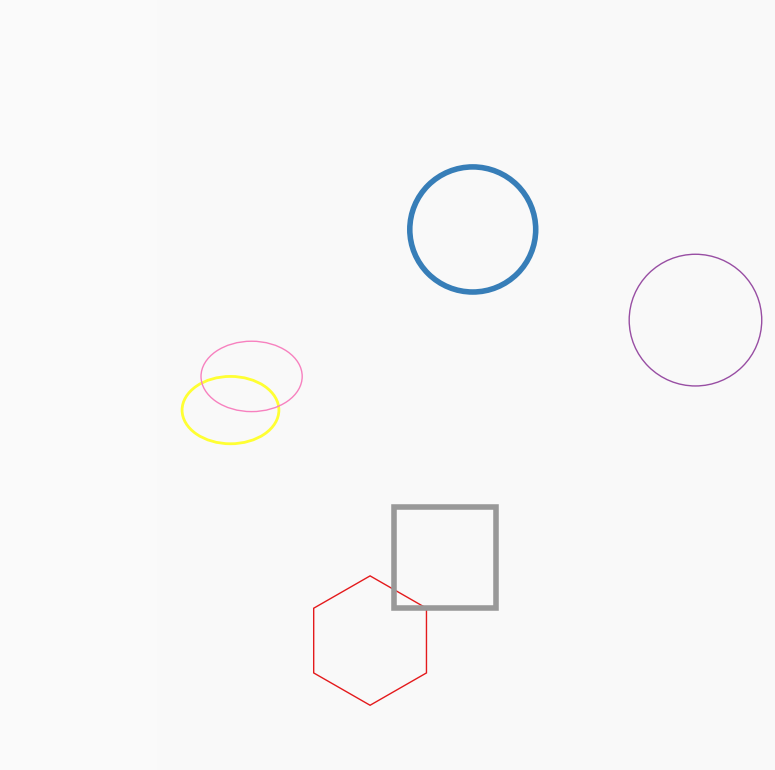[{"shape": "hexagon", "thickness": 0.5, "radius": 0.42, "center": [0.478, 0.168]}, {"shape": "circle", "thickness": 2, "radius": 0.41, "center": [0.61, 0.702]}, {"shape": "circle", "thickness": 0.5, "radius": 0.43, "center": [0.897, 0.584]}, {"shape": "oval", "thickness": 1, "radius": 0.31, "center": [0.297, 0.467]}, {"shape": "oval", "thickness": 0.5, "radius": 0.33, "center": [0.325, 0.511]}, {"shape": "square", "thickness": 2, "radius": 0.33, "center": [0.574, 0.276]}]